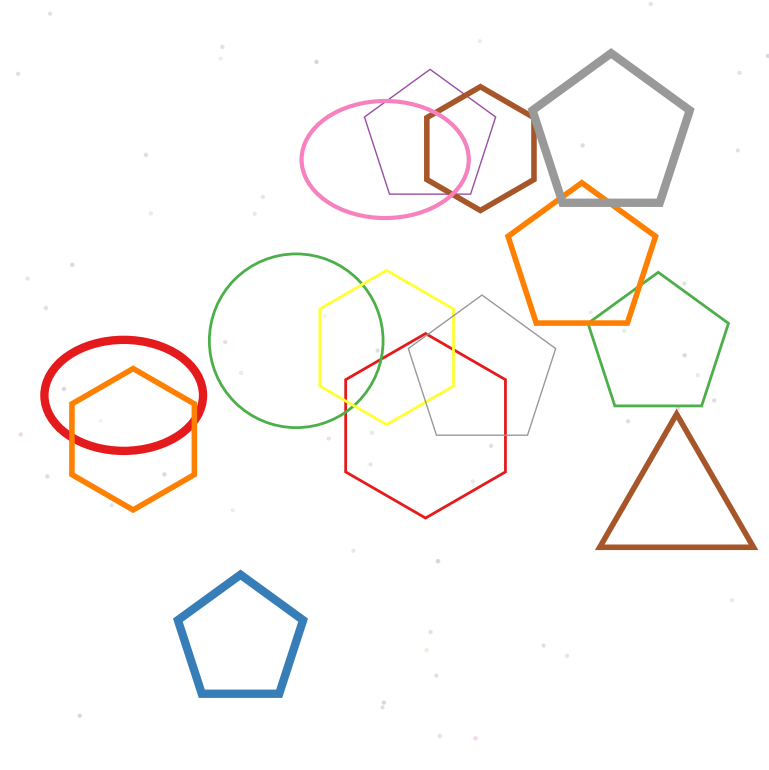[{"shape": "oval", "thickness": 3, "radius": 0.51, "center": [0.161, 0.487]}, {"shape": "hexagon", "thickness": 1, "radius": 0.6, "center": [0.553, 0.447]}, {"shape": "pentagon", "thickness": 3, "radius": 0.43, "center": [0.312, 0.168]}, {"shape": "pentagon", "thickness": 1, "radius": 0.48, "center": [0.855, 0.55]}, {"shape": "circle", "thickness": 1, "radius": 0.56, "center": [0.385, 0.557]}, {"shape": "pentagon", "thickness": 0.5, "radius": 0.45, "center": [0.559, 0.82]}, {"shape": "hexagon", "thickness": 2, "radius": 0.46, "center": [0.173, 0.43]}, {"shape": "pentagon", "thickness": 2, "radius": 0.5, "center": [0.756, 0.662]}, {"shape": "hexagon", "thickness": 1, "radius": 0.5, "center": [0.502, 0.549]}, {"shape": "triangle", "thickness": 2, "radius": 0.58, "center": [0.879, 0.347]}, {"shape": "hexagon", "thickness": 2, "radius": 0.4, "center": [0.624, 0.807]}, {"shape": "oval", "thickness": 1.5, "radius": 0.54, "center": [0.5, 0.793]}, {"shape": "pentagon", "thickness": 3, "radius": 0.54, "center": [0.794, 0.824]}, {"shape": "pentagon", "thickness": 0.5, "radius": 0.5, "center": [0.626, 0.516]}]